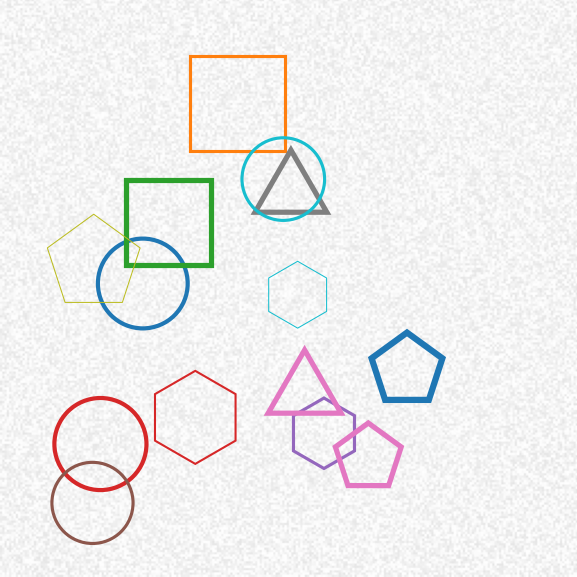[{"shape": "pentagon", "thickness": 3, "radius": 0.32, "center": [0.705, 0.359]}, {"shape": "circle", "thickness": 2, "radius": 0.39, "center": [0.247, 0.508]}, {"shape": "square", "thickness": 1.5, "radius": 0.41, "center": [0.411, 0.82]}, {"shape": "square", "thickness": 2.5, "radius": 0.37, "center": [0.292, 0.614]}, {"shape": "hexagon", "thickness": 1, "radius": 0.4, "center": [0.338, 0.276]}, {"shape": "circle", "thickness": 2, "radius": 0.4, "center": [0.174, 0.23]}, {"shape": "hexagon", "thickness": 1.5, "radius": 0.31, "center": [0.561, 0.249]}, {"shape": "circle", "thickness": 1.5, "radius": 0.35, "center": [0.16, 0.128]}, {"shape": "triangle", "thickness": 2.5, "radius": 0.36, "center": [0.527, 0.32]}, {"shape": "pentagon", "thickness": 2.5, "radius": 0.3, "center": [0.638, 0.207]}, {"shape": "triangle", "thickness": 2.5, "radius": 0.36, "center": [0.504, 0.668]}, {"shape": "pentagon", "thickness": 0.5, "radius": 0.42, "center": [0.162, 0.544]}, {"shape": "circle", "thickness": 1.5, "radius": 0.36, "center": [0.491, 0.689]}, {"shape": "hexagon", "thickness": 0.5, "radius": 0.29, "center": [0.515, 0.489]}]